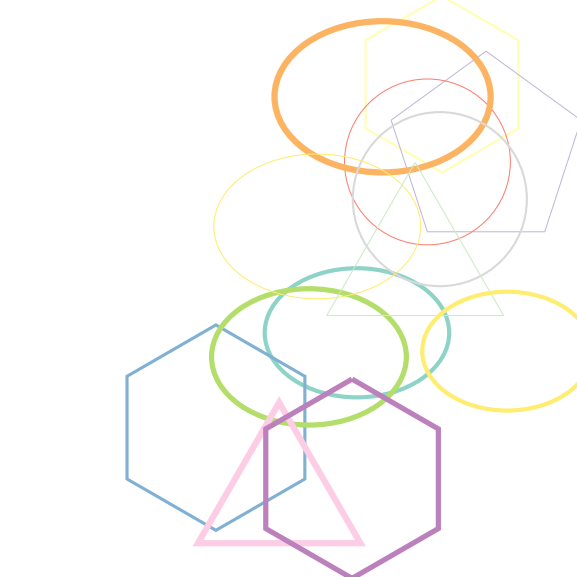[{"shape": "oval", "thickness": 2, "radius": 0.8, "center": [0.618, 0.423]}, {"shape": "hexagon", "thickness": 1, "radius": 0.76, "center": [0.765, 0.853]}, {"shape": "pentagon", "thickness": 0.5, "radius": 0.86, "center": [0.842, 0.738]}, {"shape": "circle", "thickness": 0.5, "radius": 0.72, "center": [0.74, 0.719]}, {"shape": "hexagon", "thickness": 1.5, "radius": 0.89, "center": [0.374, 0.259]}, {"shape": "oval", "thickness": 3, "radius": 0.94, "center": [0.662, 0.831]}, {"shape": "oval", "thickness": 2.5, "radius": 0.84, "center": [0.535, 0.381]}, {"shape": "triangle", "thickness": 3, "radius": 0.81, "center": [0.483, 0.14]}, {"shape": "circle", "thickness": 1, "radius": 0.75, "center": [0.762, 0.654]}, {"shape": "hexagon", "thickness": 2.5, "radius": 0.86, "center": [0.61, 0.17]}, {"shape": "triangle", "thickness": 0.5, "radius": 0.88, "center": [0.719, 0.541]}, {"shape": "oval", "thickness": 0.5, "radius": 0.9, "center": [0.549, 0.607]}, {"shape": "oval", "thickness": 2, "radius": 0.73, "center": [0.878, 0.391]}]